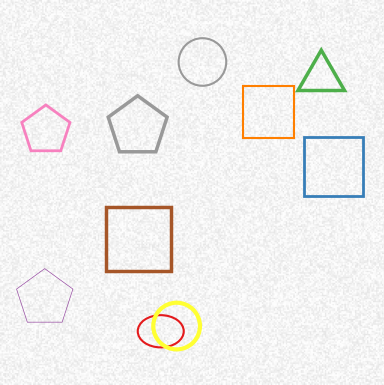[{"shape": "oval", "thickness": 1.5, "radius": 0.3, "center": [0.418, 0.14]}, {"shape": "square", "thickness": 2, "radius": 0.38, "center": [0.866, 0.568]}, {"shape": "triangle", "thickness": 2.5, "radius": 0.35, "center": [0.834, 0.8]}, {"shape": "pentagon", "thickness": 0.5, "radius": 0.38, "center": [0.116, 0.225]}, {"shape": "square", "thickness": 1.5, "radius": 0.33, "center": [0.698, 0.709]}, {"shape": "circle", "thickness": 3, "radius": 0.3, "center": [0.459, 0.153]}, {"shape": "square", "thickness": 2.5, "radius": 0.42, "center": [0.36, 0.38]}, {"shape": "pentagon", "thickness": 2, "radius": 0.33, "center": [0.119, 0.662]}, {"shape": "pentagon", "thickness": 2.5, "radius": 0.4, "center": [0.358, 0.671]}, {"shape": "circle", "thickness": 1.5, "radius": 0.31, "center": [0.526, 0.839]}]